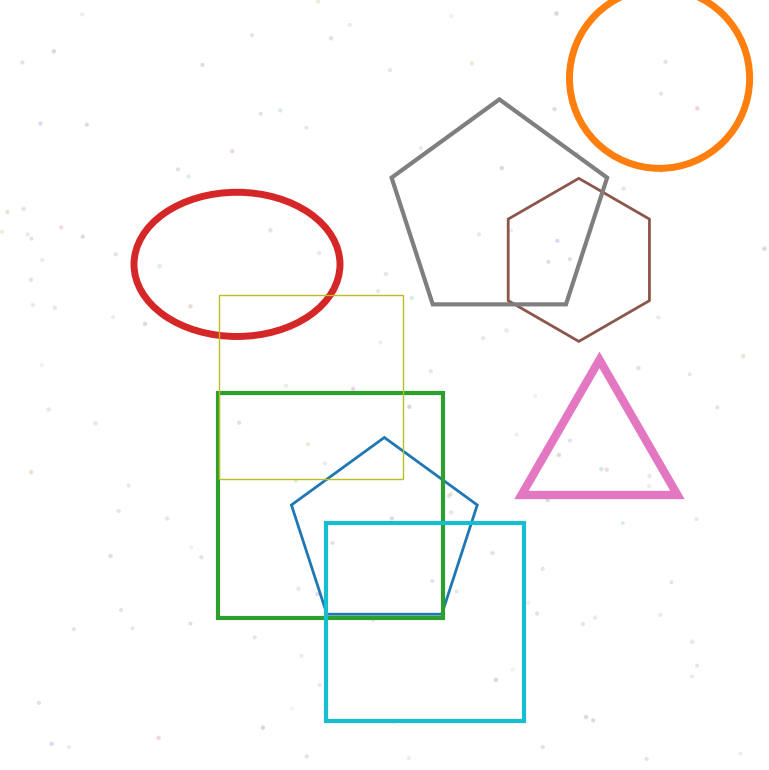[{"shape": "pentagon", "thickness": 1, "radius": 0.63, "center": [0.499, 0.305]}, {"shape": "circle", "thickness": 2.5, "radius": 0.58, "center": [0.857, 0.898]}, {"shape": "square", "thickness": 1.5, "radius": 0.73, "center": [0.43, 0.344]}, {"shape": "oval", "thickness": 2.5, "radius": 0.67, "center": [0.308, 0.657]}, {"shape": "hexagon", "thickness": 1, "radius": 0.53, "center": [0.752, 0.662]}, {"shape": "triangle", "thickness": 3, "radius": 0.58, "center": [0.779, 0.416]}, {"shape": "pentagon", "thickness": 1.5, "radius": 0.74, "center": [0.649, 0.724]}, {"shape": "square", "thickness": 0.5, "radius": 0.6, "center": [0.404, 0.497]}, {"shape": "square", "thickness": 1.5, "radius": 0.64, "center": [0.552, 0.192]}]